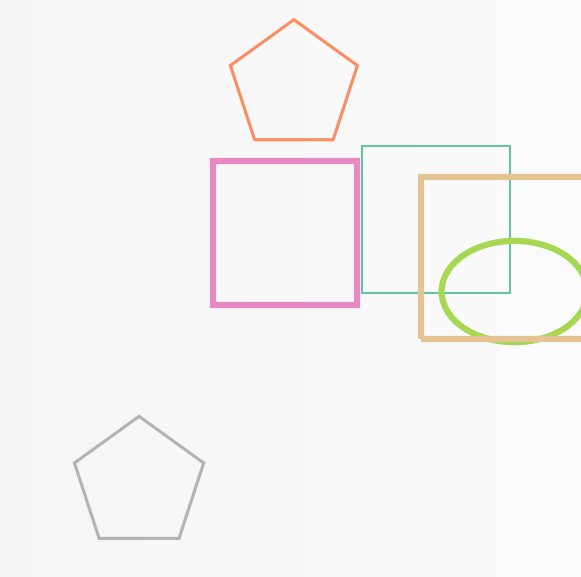[{"shape": "square", "thickness": 1, "radius": 0.64, "center": [0.75, 0.62]}, {"shape": "pentagon", "thickness": 1.5, "radius": 0.57, "center": [0.506, 0.85]}, {"shape": "square", "thickness": 3, "radius": 0.62, "center": [0.491, 0.595]}, {"shape": "oval", "thickness": 3, "radius": 0.63, "center": [0.885, 0.494]}, {"shape": "square", "thickness": 3, "radius": 0.7, "center": [0.864, 0.552]}, {"shape": "pentagon", "thickness": 1.5, "radius": 0.58, "center": [0.239, 0.161]}]